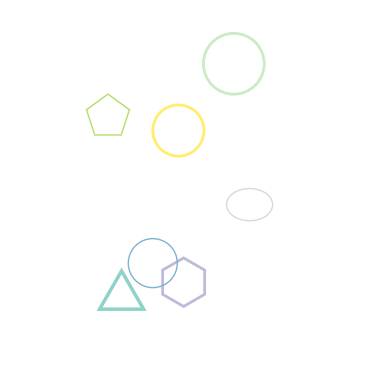[{"shape": "triangle", "thickness": 2.5, "radius": 0.33, "center": [0.316, 0.23]}, {"shape": "hexagon", "thickness": 2, "radius": 0.32, "center": [0.477, 0.267]}, {"shape": "circle", "thickness": 1, "radius": 0.32, "center": [0.397, 0.317]}, {"shape": "pentagon", "thickness": 1, "radius": 0.29, "center": [0.28, 0.697]}, {"shape": "oval", "thickness": 1, "radius": 0.3, "center": [0.648, 0.468]}, {"shape": "circle", "thickness": 2, "radius": 0.4, "center": [0.607, 0.834]}, {"shape": "circle", "thickness": 2, "radius": 0.33, "center": [0.463, 0.661]}]